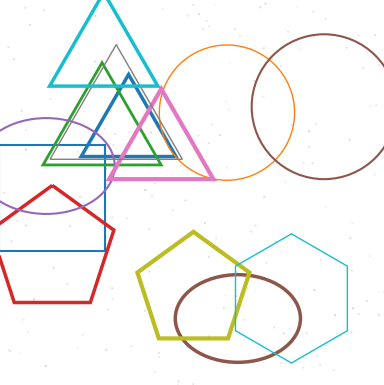[{"shape": "square", "thickness": 1.5, "radius": 0.69, "center": [0.136, 0.485]}, {"shape": "triangle", "thickness": 2.5, "radius": 0.71, "center": [0.334, 0.664]}, {"shape": "circle", "thickness": 1, "radius": 0.88, "center": [0.589, 0.707]}, {"shape": "triangle", "thickness": 2, "radius": 0.89, "center": [0.265, 0.66]}, {"shape": "pentagon", "thickness": 2.5, "radius": 0.84, "center": [0.136, 0.35]}, {"shape": "oval", "thickness": 1.5, "radius": 0.89, "center": [0.12, 0.569]}, {"shape": "oval", "thickness": 2.5, "radius": 0.81, "center": [0.618, 0.173]}, {"shape": "circle", "thickness": 1.5, "radius": 0.94, "center": [0.842, 0.723]}, {"shape": "triangle", "thickness": 3, "radius": 0.78, "center": [0.419, 0.613]}, {"shape": "triangle", "thickness": 1, "radius": 0.99, "center": [0.302, 0.686]}, {"shape": "pentagon", "thickness": 3, "radius": 0.77, "center": [0.502, 0.245]}, {"shape": "triangle", "thickness": 2.5, "radius": 0.81, "center": [0.269, 0.857]}, {"shape": "hexagon", "thickness": 1, "radius": 0.84, "center": [0.757, 0.225]}]